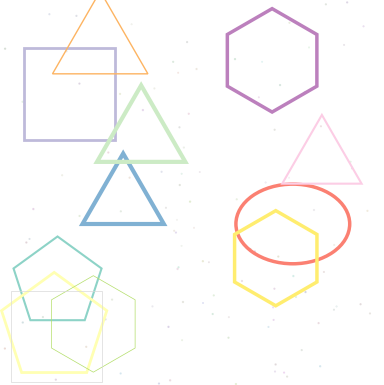[{"shape": "pentagon", "thickness": 1.5, "radius": 0.6, "center": [0.149, 0.266]}, {"shape": "pentagon", "thickness": 2, "radius": 0.72, "center": [0.141, 0.149]}, {"shape": "square", "thickness": 2, "radius": 0.59, "center": [0.18, 0.756]}, {"shape": "oval", "thickness": 2.5, "radius": 0.74, "center": [0.761, 0.418]}, {"shape": "triangle", "thickness": 3, "radius": 0.61, "center": [0.32, 0.479]}, {"shape": "triangle", "thickness": 1, "radius": 0.72, "center": [0.26, 0.88]}, {"shape": "hexagon", "thickness": 0.5, "radius": 0.63, "center": [0.242, 0.159]}, {"shape": "triangle", "thickness": 1.5, "radius": 0.6, "center": [0.836, 0.582]}, {"shape": "square", "thickness": 0.5, "radius": 0.59, "center": [0.147, 0.126]}, {"shape": "hexagon", "thickness": 2.5, "radius": 0.67, "center": [0.707, 0.843]}, {"shape": "triangle", "thickness": 3, "radius": 0.66, "center": [0.367, 0.646]}, {"shape": "hexagon", "thickness": 2.5, "radius": 0.62, "center": [0.716, 0.329]}]